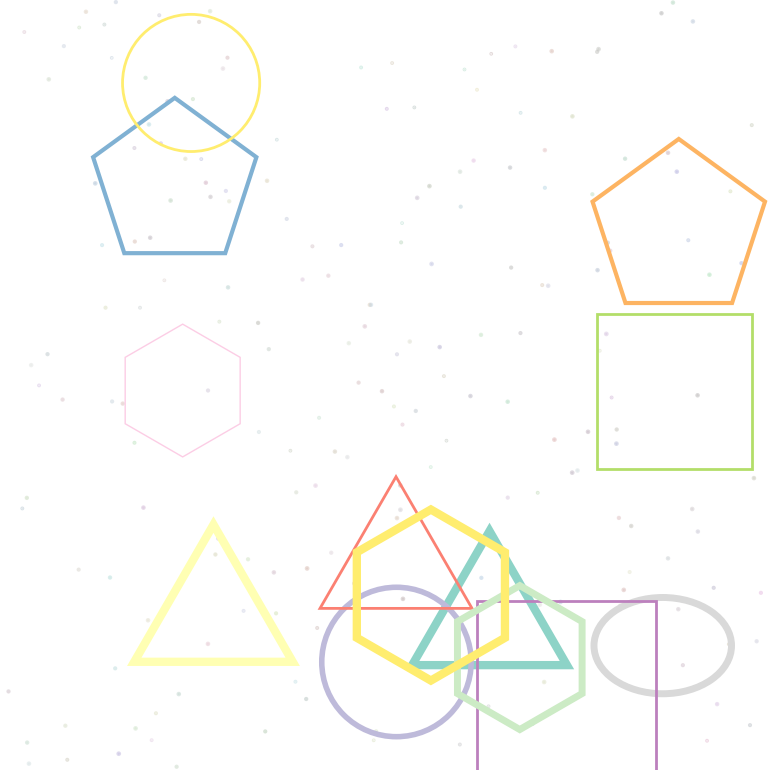[{"shape": "triangle", "thickness": 3, "radius": 0.58, "center": [0.636, 0.194]}, {"shape": "triangle", "thickness": 3, "radius": 0.59, "center": [0.277, 0.2]}, {"shape": "circle", "thickness": 2, "radius": 0.49, "center": [0.515, 0.14]}, {"shape": "triangle", "thickness": 1, "radius": 0.57, "center": [0.514, 0.267]}, {"shape": "pentagon", "thickness": 1.5, "radius": 0.56, "center": [0.227, 0.761]}, {"shape": "pentagon", "thickness": 1.5, "radius": 0.59, "center": [0.882, 0.702]}, {"shape": "square", "thickness": 1, "radius": 0.5, "center": [0.876, 0.491]}, {"shape": "hexagon", "thickness": 0.5, "radius": 0.43, "center": [0.237, 0.493]}, {"shape": "oval", "thickness": 2.5, "radius": 0.45, "center": [0.861, 0.162]}, {"shape": "square", "thickness": 1, "radius": 0.58, "center": [0.736, 0.103]}, {"shape": "hexagon", "thickness": 2.5, "radius": 0.47, "center": [0.675, 0.146]}, {"shape": "circle", "thickness": 1, "radius": 0.45, "center": [0.248, 0.892]}, {"shape": "hexagon", "thickness": 3, "radius": 0.56, "center": [0.56, 0.227]}]